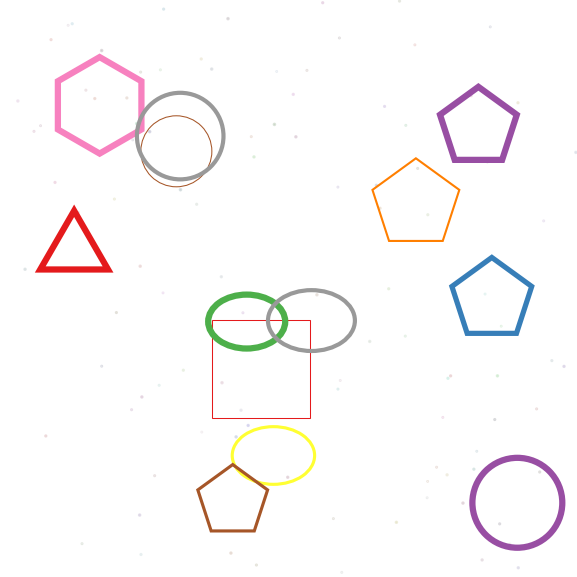[{"shape": "triangle", "thickness": 3, "radius": 0.34, "center": [0.128, 0.566]}, {"shape": "square", "thickness": 0.5, "radius": 0.42, "center": [0.452, 0.36]}, {"shape": "pentagon", "thickness": 2.5, "radius": 0.36, "center": [0.852, 0.481]}, {"shape": "oval", "thickness": 3, "radius": 0.33, "center": [0.427, 0.442]}, {"shape": "circle", "thickness": 3, "radius": 0.39, "center": [0.896, 0.129]}, {"shape": "pentagon", "thickness": 3, "radius": 0.35, "center": [0.828, 0.779]}, {"shape": "pentagon", "thickness": 1, "radius": 0.4, "center": [0.72, 0.646]}, {"shape": "oval", "thickness": 1.5, "radius": 0.36, "center": [0.473, 0.21]}, {"shape": "pentagon", "thickness": 1.5, "radius": 0.32, "center": [0.403, 0.131]}, {"shape": "circle", "thickness": 0.5, "radius": 0.31, "center": [0.305, 0.737]}, {"shape": "hexagon", "thickness": 3, "radius": 0.42, "center": [0.173, 0.817]}, {"shape": "circle", "thickness": 2, "radius": 0.37, "center": [0.312, 0.763]}, {"shape": "oval", "thickness": 2, "radius": 0.38, "center": [0.539, 0.444]}]